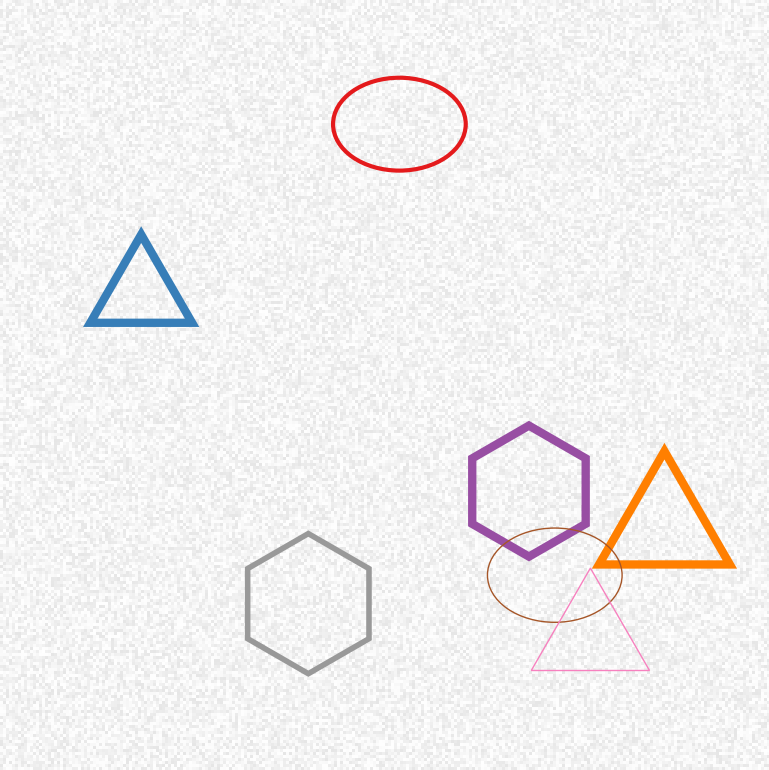[{"shape": "oval", "thickness": 1.5, "radius": 0.43, "center": [0.519, 0.839]}, {"shape": "triangle", "thickness": 3, "radius": 0.38, "center": [0.183, 0.619]}, {"shape": "hexagon", "thickness": 3, "radius": 0.43, "center": [0.687, 0.362]}, {"shape": "triangle", "thickness": 3, "radius": 0.49, "center": [0.863, 0.316]}, {"shape": "oval", "thickness": 0.5, "radius": 0.44, "center": [0.72, 0.253]}, {"shape": "triangle", "thickness": 0.5, "radius": 0.44, "center": [0.767, 0.174]}, {"shape": "hexagon", "thickness": 2, "radius": 0.45, "center": [0.4, 0.216]}]